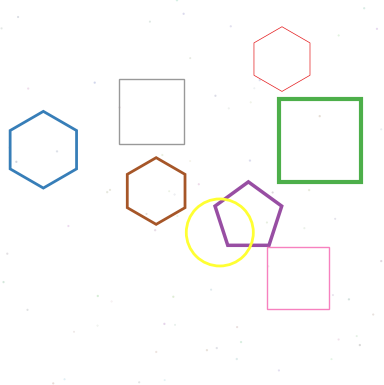[{"shape": "hexagon", "thickness": 0.5, "radius": 0.42, "center": [0.732, 0.847]}, {"shape": "hexagon", "thickness": 2, "radius": 0.5, "center": [0.113, 0.611]}, {"shape": "square", "thickness": 3, "radius": 0.54, "center": [0.832, 0.635]}, {"shape": "pentagon", "thickness": 2.5, "radius": 0.46, "center": [0.645, 0.437]}, {"shape": "circle", "thickness": 2, "radius": 0.44, "center": [0.571, 0.396]}, {"shape": "hexagon", "thickness": 2, "radius": 0.43, "center": [0.406, 0.504]}, {"shape": "square", "thickness": 1, "radius": 0.4, "center": [0.773, 0.279]}, {"shape": "square", "thickness": 1, "radius": 0.42, "center": [0.393, 0.71]}]